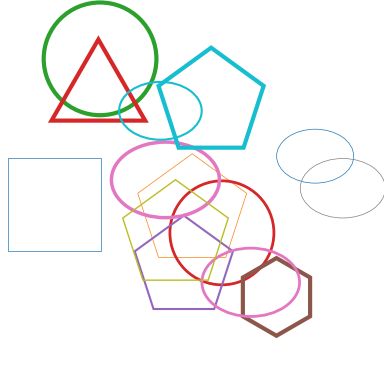[{"shape": "square", "thickness": 0.5, "radius": 0.61, "center": [0.142, 0.47]}, {"shape": "oval", "thickness": 0.5, "radius": 0.5, "center": [0.819, 0.594]}, {"shape": "pentagon", "thickness": 0.5, "radius": 0.74, "center": [0.499, 0.452]}, {"shape": "circle", "thickness": 3, "radius": 0.73, "center": [0.26, 0.847]}, {"shape": "circle", "thickness": 2, "radius": 0.68, "center": [0.576, 0.395]}, {"shape": "triangle", "thickness": 3, "radius": 0.7, "center": [0.255, 0.757]}, {"shape": "pentagon", "thickness": 1.5, "radius": 0.67, "center": [0.478, 0.306]}, {"shape": "hexagon", "thickness": 3, "radius": 0.5, "center": [0.718, 0.229]}, {"shape": "oval", "thickness": 2, "radius": 0.63, "center": [0.651, 0.267]}, {"shape": "oval", "thickness": 2.5, "radius": 0.7, "center": [0.43, 0.533]}, {"shape": "oval", "thickness": 0.5, "radius": 0.55, "center": [0.89, 0.511]}, {"shape": "pentagon", "thickness": 1, "radius": 0.72, "center": [0.456, 0.389]}, {"shape": "pentagon", "thickness": 3, "radius": 0.72, "center": [0.548, 0.733]}, {"shape": "oval", "thickness": 1.5, "radius": 0.54, "center": [0.417, 0.712]}]